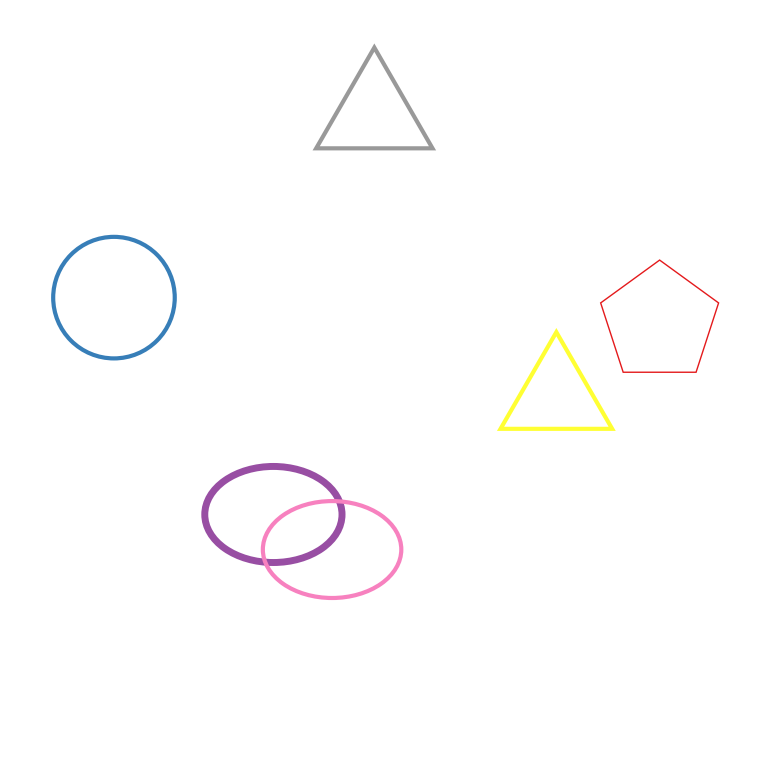[{"shape": "pentagon", "thickness": 0.5, "radius": 0.4, "center": [0.857, 0.582]}, {"shape": "circle", "thickness": 1.5, "radius": 0.39, "center": [0.148, 0.613]}, {"shape": "oval", "thickness": 2.5, "radius": 0.45, "center": [0.355, 0.332]}, {"shape": "triangle", "thickness": 1.5, "radius": 0.42, "center": [0.723, 0.485]}, {"shape": "oval", "thickness": 1.5, "radius": 0.45, "center": [0.431, 0.286]}, {"shape": "triangle", "thickness": 1.5, "radius": 0.44, "center": [0.486, 0.851]}]